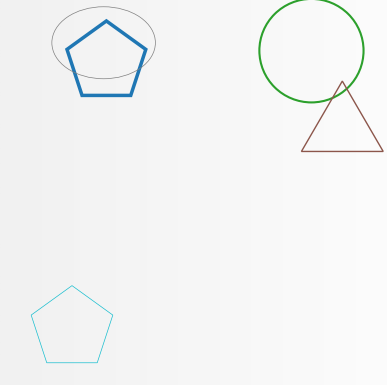[{"shape": "pentagon", "thickness": 2.5, "radius": 0.53, "center": [0.275, 0.839]}, {"shape": "circle", "thickness": 1.5, "radius": 0.67, "center": [0.804, 0.868]}, {"shape": "triangle", "thickness": 1, "radius": 0.61, "center": [0.883, 0.668]}, {"shape": "oval", "thickness": 0.5, "radius": 0.67, "center": [0.267, 0.889]}, {"shape": "pentagon", "thickness": 0.5, "radius": 0.55, "center": [0.186, 0.147]}]